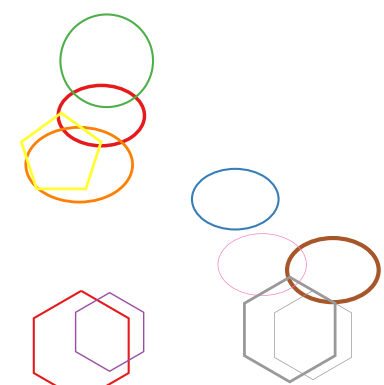[{"shape": "hexagon", "thickness": 1.5, "radius": 0.71, "center": [0.211, 0.102]}, {"shape": "oval", "thickness": 2.5, "radius": 0.56, "center": [0.263, 0.7]}, {"shape": "oval", "thickness": 1.5, "radius": 0.56, "center": [0.611, 0.483]}, {"shape": "circle", "thickness": 1.5, "radius": 0.6, "center": [0.277, 0.842]}, {"shape": "hexagon", "thickness": 1, "radius": 0.51, "center": [0.285, 0.138]}, {"shape": "oval", "thickness": 2, "radius": 0.69, "center": [0.206, 0.572]}, {"shape": "pentagon", "thickness": 2, "radius": 0.54, "center": [0.159, 0.598]}, {"shape": "oval", "thickness": 3, "radius": 0.59, "center": [0.865, 0.298]}, {"shape": "oval", "thickness": 0.5, "radius": 0.57, "center": [0.681, 0.313]}, {"shape": "hexagon", "thickness": 2, "radius": 0.68, "center": [0.753, 0.144]}, {"shape": "hexagon", "thickness": 0.5, "radius": 0.58, "center": [0.813, 0.13]}]